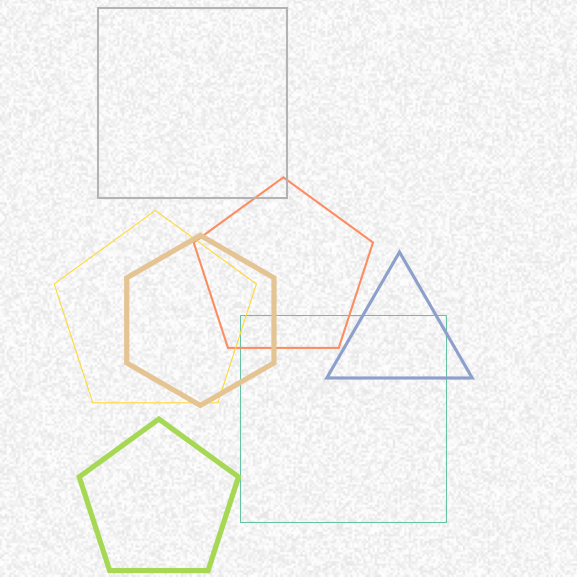[{"shape": "square", "thickness": 0.5, "radius": 0.9, "center": [0.594, 0.275]}, {"shape": "pentagon", "thickness": 1, "radius": 0.82, "center": [0.491, 0.529]}, {"shape": "triangle", "thickness": 1.5, "radius": 0.73, "center": [0.692, 0.417]}, {"shape": "pentagon", "thickness": 2.5, "radius": 0.73, "center": [0.275, 0.129]}, {"shape": "pentagon", "thickness": 0.5, "radius": 0.92, "center": [0.269, 0.451]}, {"shape": "hexagon", "thickness": 2.5, "radius": 0.74, "center": [0.347, 0.444]}, {"shape": "square", "thickness": 1, "radius": 0.82, "center": [0.333, 0.82]}]